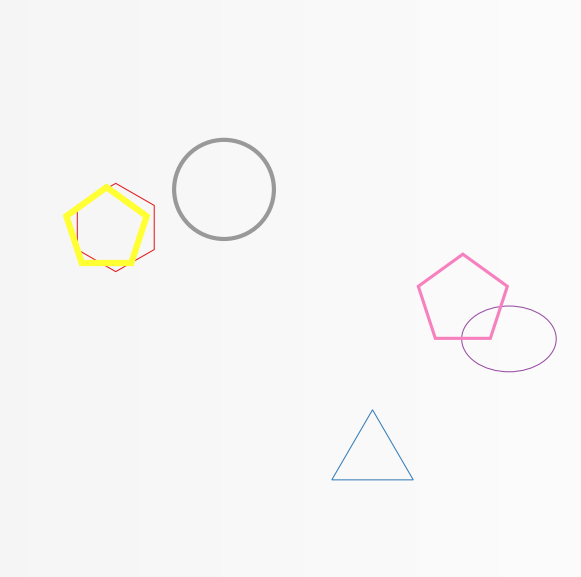[{"shape": "hexagon", "thickness": 0.5, "radius": 0.38, "center": [0.199, 0.605]}, {"shape": "triangle", "thickness": 0.5, "radius": 0.4, "center": [0.641, 0.209]}, {"shape": "oval", "thickness": 0.5, "radius": 0.41, "center": [0.876, 0.412]}, {"shape": "pentagon", "thickness": 3, "radius": 0.36, "center": [0.183, 0.602]}, {"shape": "pentagon", "thickness": 1.5, "radius": 0.4, "center": [0.796, 0.478]}, {"shape": "circle", "thickness": 2, "radius": 0.43, "center": [0.385, 0.671]}]